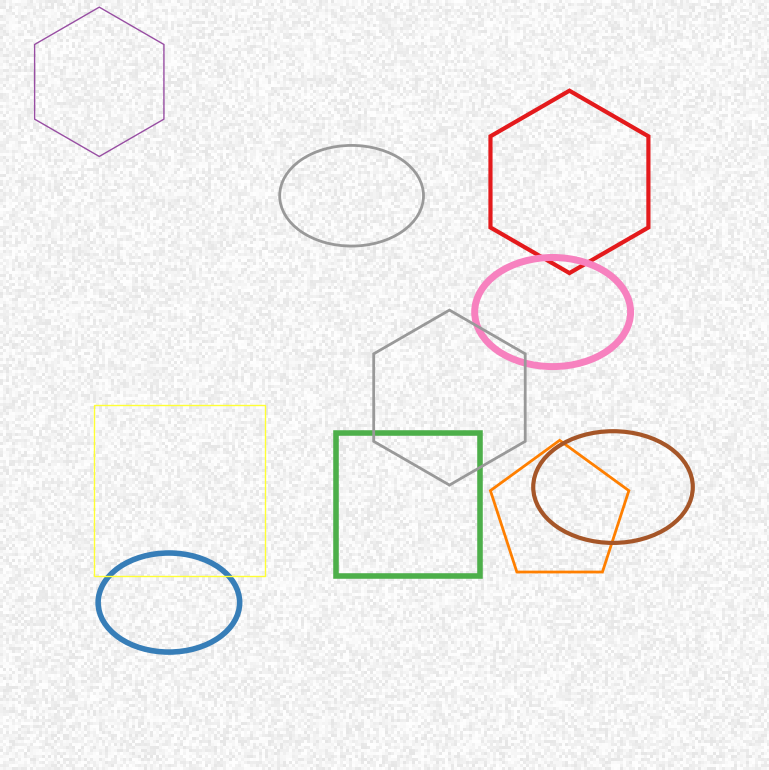[{"shape": "hexagon", "thickness": 1.5, "radius": 0.59, "center": [0.74, 0.764]}, {"shape": "oval", "thickness": 2, "radius": 0.46, "center": [0.219, 0.217]}, {"shape": "square", "thickness": 2, "radius": 0.47, "center": [0.53, 0.345]}, {"shape": "hexagon", "thickness": 0.5, "radius": 0.48, "center": [0.129, 0.894]}, {"shape": "pentagon", "thickness": 1, "radius": 0.47, "center": [0.727, 0.334]}, {"shape": "square", "thickness": 0.5, "radius": 0.56, "center": [0.234, 0.363]}, {"shape": "oval", "thickness": 1.5, "radius": 0.52, "center": [0.796, 0.367]}, {"shape": "oval", "thickness": 2.5, "radius": 0.51, "center": [0.718, 0.595]}, {"shape": "oval", "thickness": 1, "radius": 0.47, "center": [0.457, 0.746]}, {"shape": "hexagon", "thickness": 1, "radius": 0.57, "center": [0.584, 0.484]}]